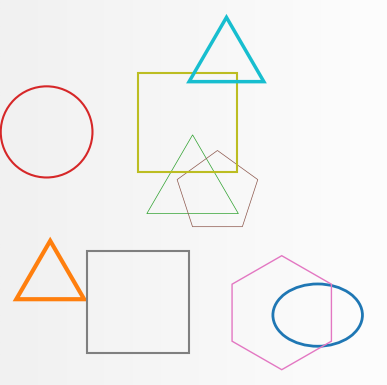[{"shape": "oval", "thickness": 2, "radius": 0.58, "center": [0.82, 0.182]}, {"shape": "triangle", "thickness": 3, "radius": 0.51, "center": [0.13, 0.273]}, {"shape": "triangle", "thickness": 0.5, "radius": 0.68, "center": [0.497, 0.513]}, {"shape": "circle", "thickness": 1.5, "radius": 0.59, "center": [0.12, 0.657]}, {"shape": "pentagon", "thickness": 0.5, "radius": 0.55, "center": [0.561, 0.5]}, {"shape": "hexagon", "thickness": 1, "radius": 0.74, "center": [0.727, 0.188]}, {"shape": "square", "thickness": 1.5, "radius": 0.66, "center": [0.357, 0.216]}, {"shape": "square", "thickness": 1.5, "radius": 0.64, "center": [0.483, 0.682]}, {"shape": "triangle", "thickness": 2.5, "radius": 0.56, "center": [0.584, 0.844]}]